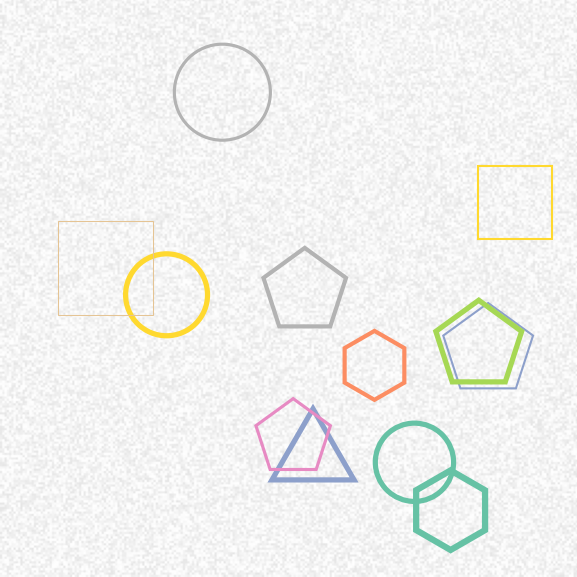[{"shape": "hexagon", "thickness": 3, "radius": 0.34, "center": [0.78, 0.116]}, {"shape": "circle", "thickness": 2.5, "radius": 0.34, "center": [0.718, 0.199]}, {"shape": "hexagon", "thickness": 2, "radius": 0.3, "center": [0.648, 0.366]}, {"shape": "pentagon", "thickness": 1, "radius": 0.41, "center": [0.845, 0.393]}, {"shape": "triangle", "thickness": 2.5, "radius": 0.41, "center": [0.542, 0.209]}, {"shape": "pentagon", "thickness": 1.5, "radius": 0.34, "center": [0.508, 0.241]}, {"shape": "pentagon", "thickness": 2.5, "radius": 0.39, "center": [0.829, 0.401]}, {"shape": "circle", "thickness": 2.5, "radius": 0.35, "center": [0.288, 0.489]}, {"shape": "square", "thickness": 1, "radius": 0.32, "center": [0.892, 0.648]}, {"shape": "square", "thickness": 0.5, "radius": 0.41, "center": [0.183, 0.535]}, {"shape": "pentagon", "thickness": 2, "radius": 0.38, "center": [0.528, 0.495]}, {"shape": "circle", "thickness": 1.5, "radius": 0.42, "center": [0.385, 0.839]}]